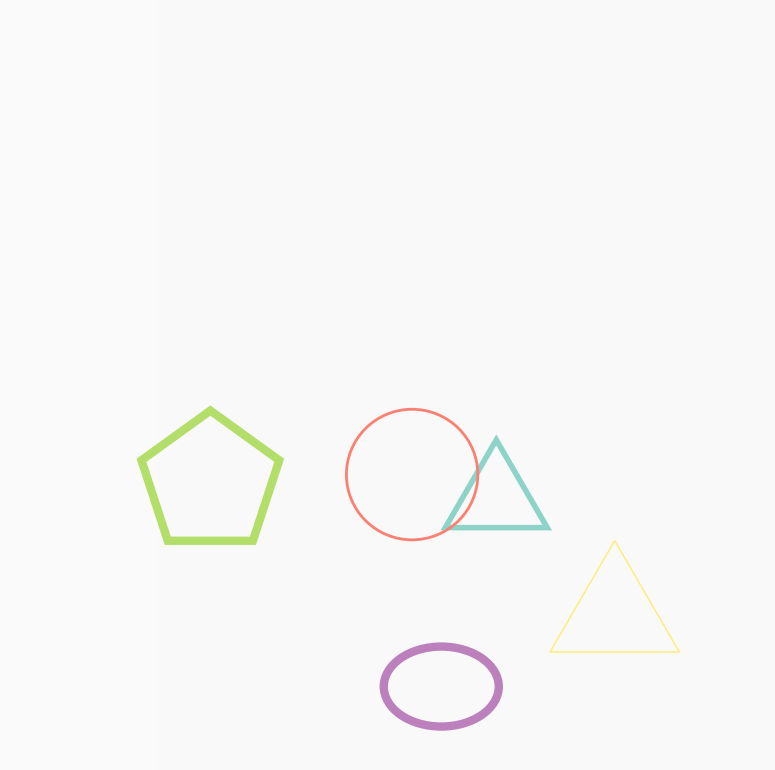[{"shape": "triangle", "thickness": 2, "radius": 0.38, "center": [0.64, 0.353]}, {"shape": "circle", "thickness": 1, "radius": 0.42, "center": [0.532, 0.384]}, {"shape": "pentagon", "thickness": 3, "radius": 0.47, "center": [0.271, 0.373]}, {"shape": "oval", "thickness": 3, "radius": 0.37, "center": [0.569, 0.108]}, {"shape": "triangle", "thickness": 0.5, "radius": 0.48, "center": [0.793, 0.201]}]